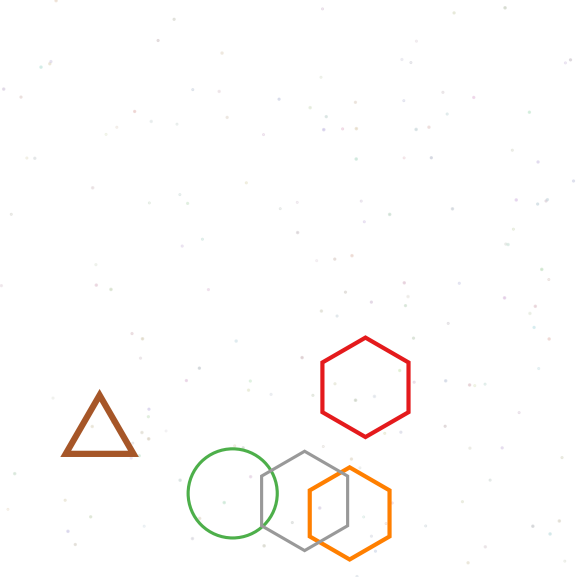[{"shape": "hexagon", "thickness": 2, "radius": 0.43, "center": [0.633, 0.328]}, {"shape": "circle", "thickness": 1.5, "radius": 0.39, "center": [0.403, 0.145]}, {"shape": "hexagon", "thickness": 2, "radius": 0.4, "center": [0.605, 0.11]}, {"shape": "triangle", "thickness": 3, "radius": 0.34, "center": [0.172, 0.247]}, {"shape": "hexagon", "thickness": 1.5, "radius": 0.43, "center": [0.527, 0.132]}]